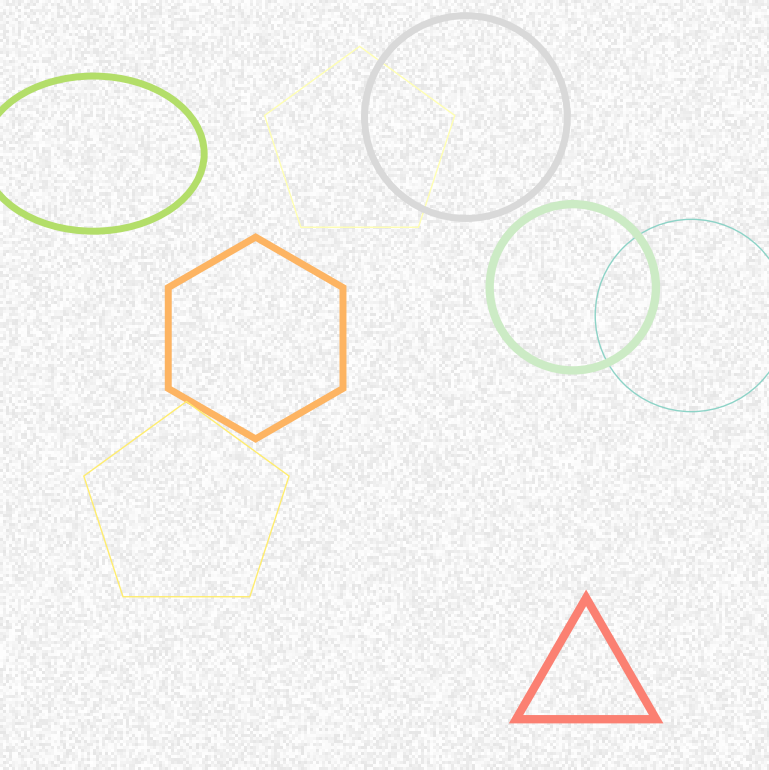[{"shape": "circle", "thickness": 0.5, "radius": 0.62, "center": [0.898, 0.59]}, {"shape": "pentagon", "thickness": 0.5, "radius": 0.65, "center": [0.467, 0.81]}, {"shape": "triangle", "thickness": 3, "radius": 0.53, "center": [0.761, 0.119]}, {"shape": "hexagon", "thickness": 2.5, "radius": 0.66, "center": [0.332, 0.561]}, {"shape": "oval", "thickness": 2.5, "radius": 0.72, "center": [0.121, 0.8]}, {"shape": "circle", "thickness": 2.5, "radius": 0.66, "center": [0.605, 0.848]}, {"shape": "circle", "thickness": 3, "radius": 0.54, "center": [0.744, 0.627]}, {"shape": "pentagon", "thickness": 0.5, "radius": 0.7, "center": [0.242, 0.338]}]